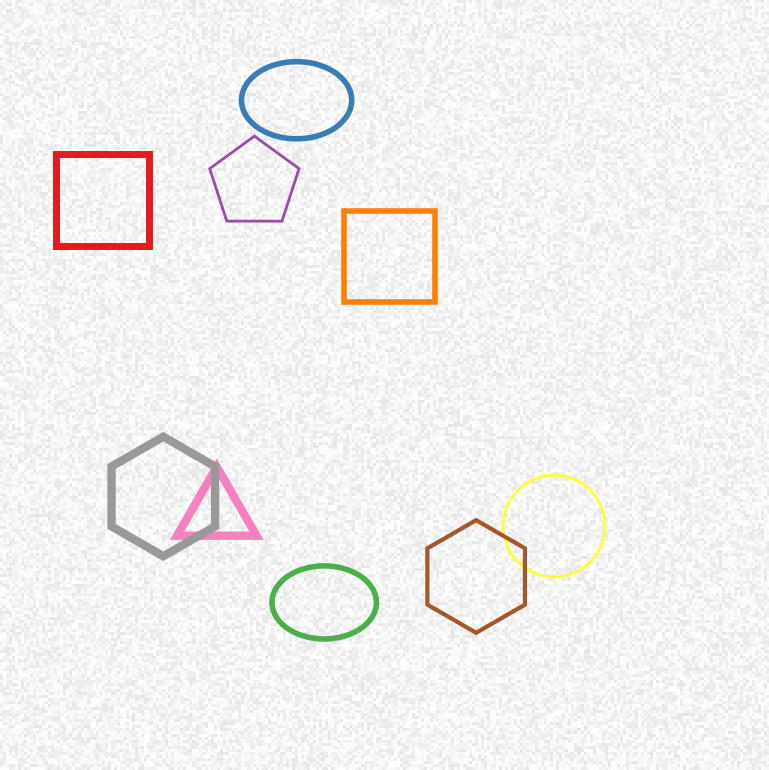[{"shape": "square", "thickness": 2.5, "radius": 0.3, "center": [0.133, 0.74]}, {"shape": "oval", "thickness": 2, "radius": 0.36, "center": [0.385, 0.87]}, {"shape": "oval", "thickness": 2, "radius": 0.34, "center": [0.421, 0.218]}, {"shape": "pentagon", "thickness": 1, "radius": 0.3, "center": [0.33, 0.762]}, {"shape": "square", "thickness": 2, "radius": 0.3, "center": [0.505, 0.667]}, {"shape": "circle", "thickness": 1, "radius": 0.33, "center": [0.72, 0.317]}, {"shape": "hexagon", "thickness": 1.5, "radius": 0.37, "center": [0.618, 0.251]}, {"shape": "triangle", "thickness": 3, "radius": 0.3, "center": [0.282, 0.334]}, {"shape": "hexagon", "thickness": 3, "radius": 0.39, "center": [0.212, 0.355]}]